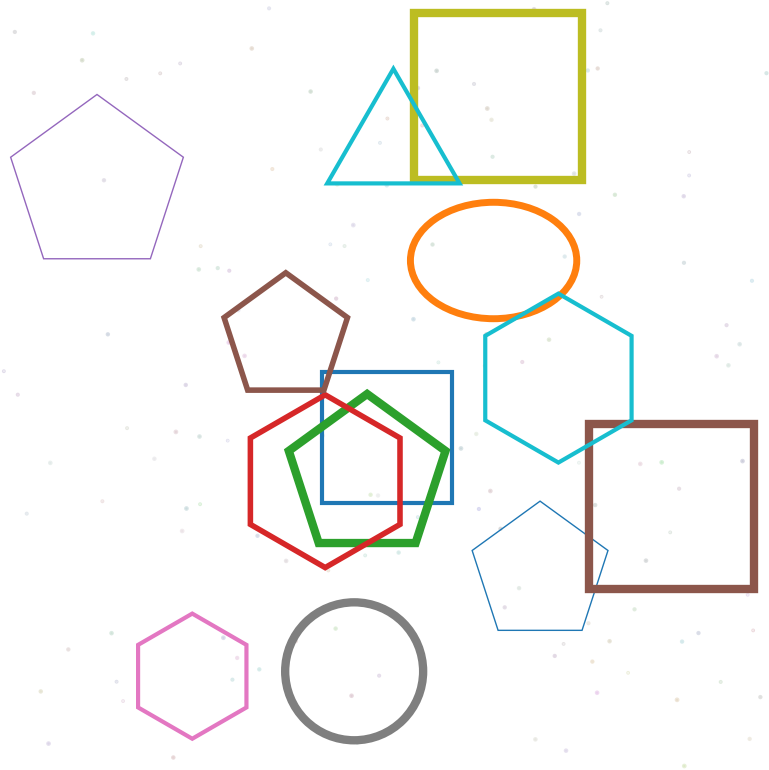[{"shape": "pentagon", "thickness": 0.5, "radius": 0.46, "center": [0.701, 0.256]}, {"shape": "square", "thickness": 1.5, "radius": 0.42, "center": [0.503, 0.432]}, {"shape": "oval", "thickness": 2.5, "radius": 0.54, "center": [0.641, 0.662]}, {"shape": "pentagon", "thickness": 3, "radius": 0.54, "center": [0.477, 0.381]}, {"shape": "hexagon", "thickness": 2, "radius": 0.56, "center": [0.422, 0.375]}, {"shape": "pentagon", "thickness": 0.5, "radius": 0.59, "center": [0.126, 0.759]}, {"shape": "pentagon", "thickness": 2, "radius": 0.42, "center": [0.371, 0.561]}, {"shape": "square", "thickness": 3, "radius": 0.54, "center": [0.872, 0.342]}, {"shape": "hexagon", "thickness": 1.5, "radius": 0.41, "center": [0.25, 0.122]}, {"shape": "circle", "thickness": 3, "radius": 0.45, "center": [0.46, 0.128]}, {"shape": "square", "thickness": 3, "radius": 0.54, "center": [0.646, 0.875]}, {"shape": "triangle", "thickness": 1.5, "radius": 0.5, "center": [0.511, 0.811]}, {"shape": "hexagon", "thickness": 1.5, "radius": 0.55, "center": [0.725, 0.509]}]